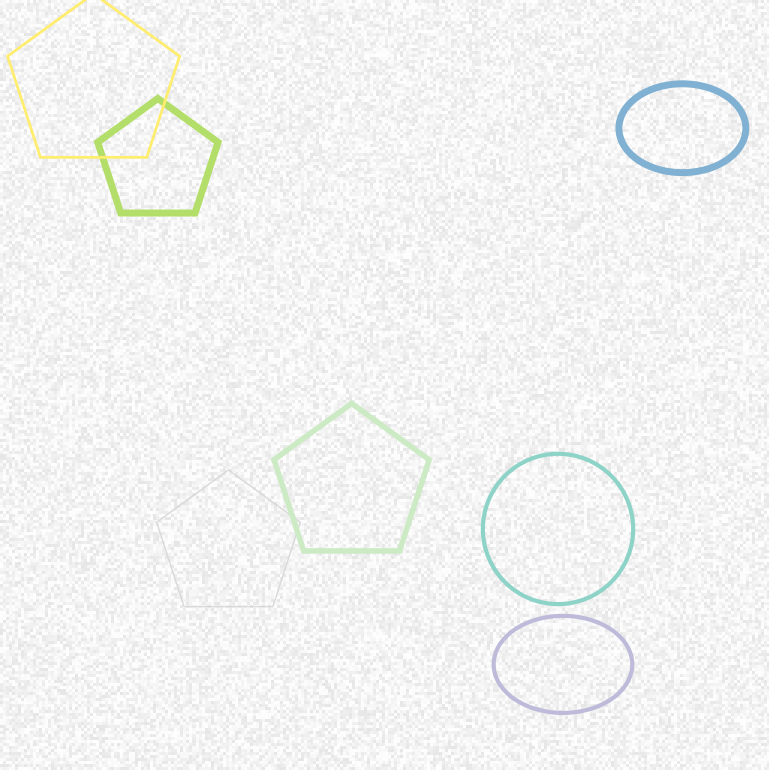[{"shape": "circle", "thickness": 1.5, "radius": 0.49, "center": [0.725, 0.313]}, {"shape": "oval", "thickness": 1.5, "radius": 0.45, "center": [0.731, 0.137]}, {"shape": "oval", "thickness": 2.5, "radius": 0.41, "center": [0.886, 0.833]}, {"shape": "pentagon", "thickness": 2.5, "radius": 0.41, "center": [0.205, 0.79]}, {"shape": "pentagon", "thickness": 0.5, "radius": 0.49, "center": [0.297, 0.292]}, {"shape": "pentagon", "thickness": 2, "radius": 0.53, "center": [0.457, 0.37]}, {"shape": "pentagon", "thickness": 1, "radius": 0.59, "center": [0.122, 0.891]}]